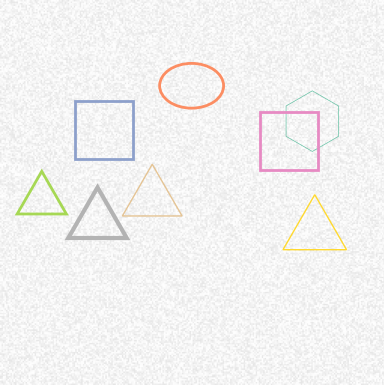[{"shape": "hexagon", "thickness": 0.5, "radius": 0.39, "center": [0.811, 0.685]}, {"shape": "oval", "thickness": 2, "radius": 0.42, "center": [0.498, 0.777]}, {"shape": "square", "thickness": 2, "radius": 0.38, "center": [0.27, 0.662]}, {"shape": "square", "thickness": 2, "radius": 0.37, "center": [0.75, 0.634]}, {"shape": "triangle", "thickness": 2, "radius": 0.37, "center": [0.108, 0.481]}, {"shape": "triangle", "thickness": 1, "radius": 0.48, "center": [0.818, 0.399]}, {"shape": "triangle", "thickness": 1, "radius": 0.45, "center": [0.395, 0.484]}, {"shape": "triangle", "thickness": 3, "radius": 0.44, "center": [0.253, 0.426]}]